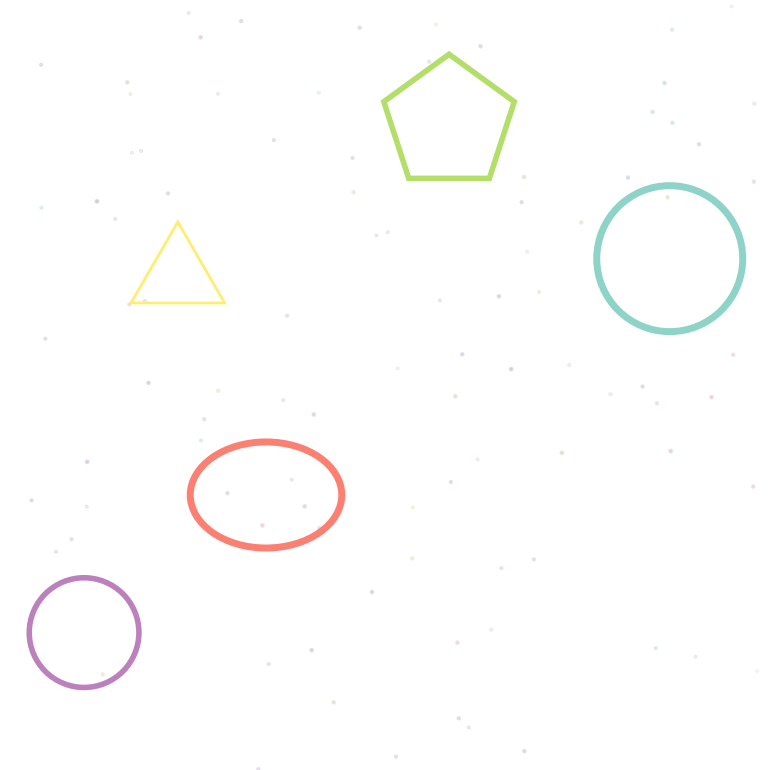[{"shape": "circle", "thickness": 2.5, "radius": 0.47, "center": [0.87, 0.664]}, {"shape": "oval", "thickness": 2.5, "radius": 0.49, "center": [0.345, 0.357]}, {"shape": "pentagon", "thickness": 2, "radius": 0.45, "center": [0.583, 0.84]}, {"shape": "circle", "thickness": 2, "radius": 0.36, "center": [0.109, 0.178]}, {"shape": "triangle", "thickness": 1, "radius": 0.35, "center": [0.231, 0.642]}]